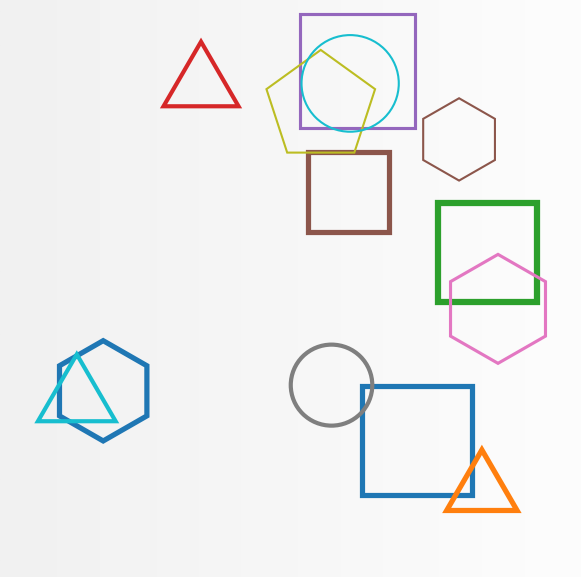[{"shape": "hexagon", "thickness": 2.5, "radius": 0.43, "center": [0.178, 0.322]}, {"shape": "square", "thickness": 2.5, "radius": 0.47, "center": [0.718, 0.236]}, {"shape": "triangle", "thickness": 2.5, "radius": 0.35, "center": [0.829, 0.15]}, {"shape": "square", "thickness": 3, "radius": 0.43, "center": [0.839, 0.562]}, {"shape": "triangle", "thickness": 2, "radius": 0.37, "center": [0.346, 0.852]}, {"shape": "square", "thickness": 1.5, "radius": 0.49, "center": [0.615, 0.876]}, {"shape": "hexagon", "thickness": 1, "radius": 0.36, "center": [0.79, 0.758]}, {"shape": "square", "thickness": 2.5, "radius": 0.35, "center": [0.599, 0.666]}, {"shape": "hexagon", "thickness": 1.5, "radius": 0.47, "center": [0.857, 0.464]}, {"shape": "circle", "thickness": 2, "radius": 0.35, "center": [0.57, 0.332]}, {"shape": "pentagon", "thickness": 1, "radius": 0.49, "center": [0.552, 0.814]}, {"shape": "circle", "thickness": 1, "radius": 0.42, "center": [0.602, 0.855]}, {"shape": "triangle", "thickness": 2, "radius": 0.39, "center": [0.132, 0.308]}]